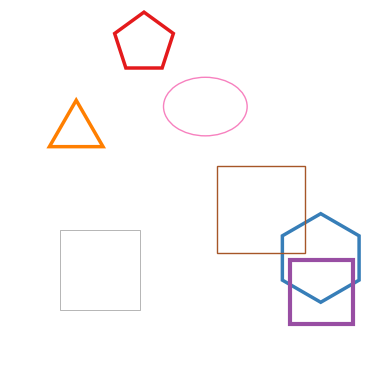[{"shape": "pentagon", "thickness": 2.5, "radius": 0.4, "center": [0.374, 0.888]}, {"shape": "hexagon", "thickness": 2.5, "radius": 0.58, "center": [0.833, 0.33]}, {"shape": "square", "thickness": 3, "radius": 0.41, "center": [0.836, 0.242]}, {"shape": "triangle", "thickness": 2.5, "radius": 0.4, "center": [0.198, 0.659]}, {"shape": "square", "thickness": 1, "radius": 0.57, "center": [0.678, 0.456]}, {"shape": "oval", "thickness": 1, "radius": 0.54, "center": [0.533, 0.723]}, {"shape": "square", "thickness": 0.5, "radius": 0.52, "center": [0.261, 0.298]}]